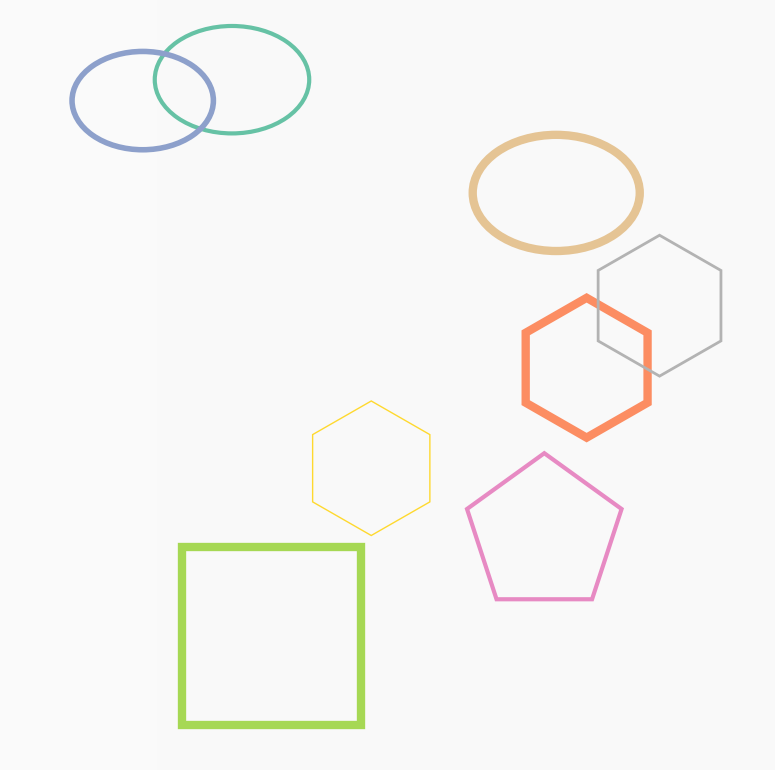[{"shape": "oval", "thickness": 1.5, "radius": 0.5, "center": [0.299, 0.896]}, {"shape": "hexagon", "thickness": 3, "radius": 0.45, "center": [0.757, 0.522]}, {"shape": "oval", "thickness": 2, "radius": 0.46, "center": [0.184, 0.869]}, {"shape": "pentagon", "thickness": 1.5, "radius": 0.52, "center": [0.702, 0.307]}, {"shape": "square", "thickness": 3, "radius": 0.58, "center": [0.35, 0.174]}, {"shape": "hexagon", "thickness": 0.5, "radius": 0.44, "center": [0.479, 0.392]}, {"shape": "oval", "thickness": 3, "radius": 0.54, "center": [0.718, 0.749]}, {"shape": "hexagon", "thickness": 1, "radius": 0.46, "center": [0.851, 0.603]}]